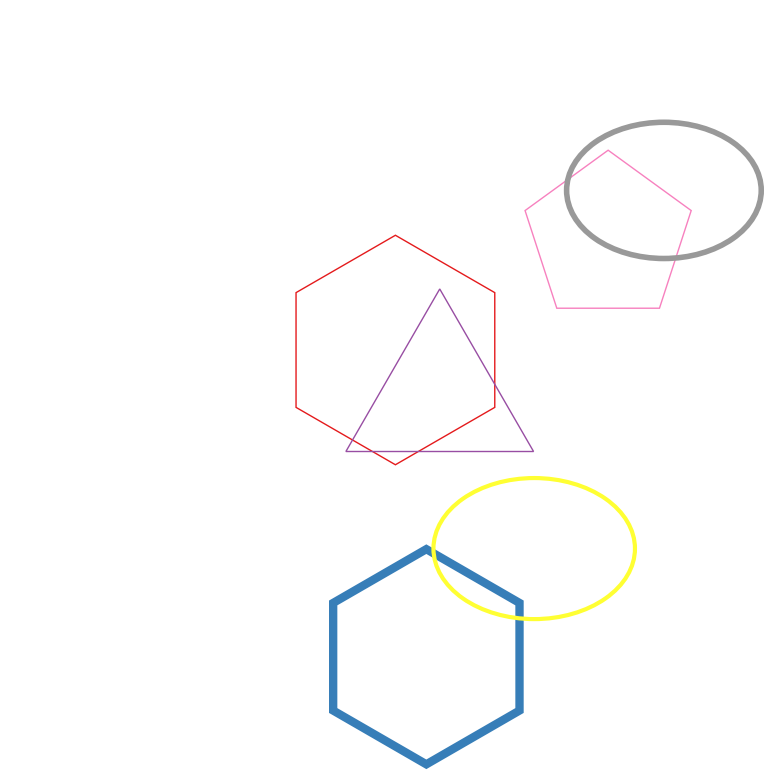[{"shape": "hexagon", "thickness": 0.5, "radius": 0.75, "center": [0.514, 0.545]}, {"shape": "hexagon", "thickness": 3, "radius": 0.7, "center": [0.554, 0.147]}, {"shape": "triangle", "thickness": 0.5, "radius": 0.7, "center": [0.571, 0.484]}, {"shape": "oval", "thickness": 1.5, "radius": 0.65, "center": [0.694, 0.288]}, {"shape": "pentagon", "thickness": 0.5, "radius": 0.57, "center": [0.79, 0.691]}, {"shape": "oval", "thickness": 2, "radius": 0.63, "center": [0.862, 0.753]}]